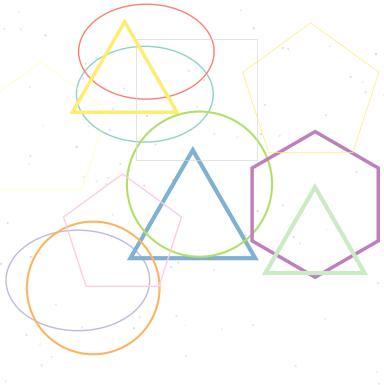[{"shape": "oval", "thickness": 1, "radius": 0.89, "center": [0.376, 0.755]}, {"shape": "pentagon", "thickness": 0.5, "radius": 0.91, "center": [0.106, 0.657]}, {"shape": "oval", "thickness": 1, "radius": 0.93, "center": [0.202, 0.272]}, {"shape": "oval", "thickness": 1, "radius": 0.88, "center": [0.38, 0.866]}, {"shape": "triangle", "thickness": 3, "radius": 0.94, "center": [0.501, 0.423]}, {"shape": "circle", "thickness": 1.5, "radius": 0.86, "center": [0.242, 0.252]}, {"shape": "circle", "thickness": 1.5, "radius": 0.94, "center": [0.518, 0.522]}, {"shape": "pentagon", "thickness": 1, "radius": 0.81, "center": [0.318, 0.387]}, {"shape": "square", "thickness": 0.5, "radius": 0.79, "center": [0.511, 0.742]}, {"shape": "hexagon", "thickness": 2.5, "radius": 0.95, "center": [0.819, 0.469]}, {"shape": "triangle", "thickness": 3, "radius": 0.74, "center": [0.818, 0.365]}, {"shape": "triangle", "thickness": 2.5, "radius": 0.78, "center": [0.324, 0.787]}, {"shape": "pentagon", "thickness": 0.5, "radius": 0.93, "center": [0.807, 0.755]}]